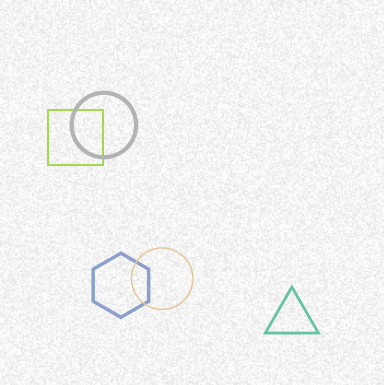[{"shape": "triangle", "thickness": 2, "radius": 0.4, "center": [0.758, 0.175]}, {"shape": "hexagon", "thickness": 2.5, "radius": 0.42, "center": [0.314, 0.259]}, {"shape": "square", "thickness": 1.5, "radius": 0.36, "center": [0.195, 0.643]}, {"shape": "circle", "thickness": 1, "radius": 0.4, "center": [0.421, 0.276]}, {"shape": "circle", "thickness": 3, "radius": 0.42, "center": [0.27, 0.675]}]